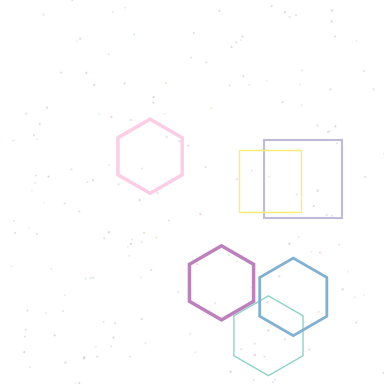[{"shape": "hexagon", "thickness": 1, "radius": 0.52, "center": [0.697, 0.128]}, {"shape": "square", "thickness": 1.5, "radius": 0.51, "center": [0.788, 0.536]}, {"shape": "hexagon", "thickness": 2, "radius": 0.5, "center": [0.762, 0.229]}, {"shape": "hexagon", "thickness": 2.5, "radius": 0.48, "center": [0.39, 0.594]}, {"shape": "hexagon", "thickness": 2.5, "radius": 0.48, "center": [0.575, 0.265]}, {"shape": "square", "thickness": 1, "radius": 0.4, "center": [0.701, 0.529]}]